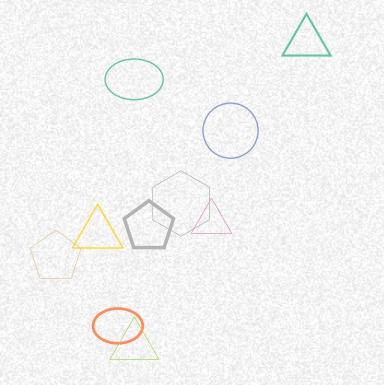[{"shape": "oval", "thickness": 1, "radius": 0.38, "center": [0.348, 0.794]}, {"shape": "triangle", "thickness": 1.5, "radius": 0.36, "center": [0.796, 0.892]}, {"shape": "oval", "thickness": 2, "radius": 0.32, "center": [0.306, 0.153]}, {"shape": "circle", "thickness": 1, "radius": 0.36, "center": [0.599, 0.661]}, {"shape": "triangle", "thickness": 0.5, "radius": 0.31, "center": [0.549, 0.424]}, {"shape": "triangle", "thickness": 0.5, "radius": 0.37, "center": [0.349, 0.103]}, {"shape": "triangle", "thickness": 1, "radius": 0.38, "center": [0.254, 0.394]}, {"shape": "pentagon", "thickness": 0.5, "radius": 0.35, "center": [0.145, 0.333]}, {"shape": "hexagon", "thickness": 0.5, "radius": 0.42, "center": [0.47, 0.471]}, {"shape": "pentagon", "thickness": 2.5, "radius": 0.34, "center": [0.387, 0.411]}]